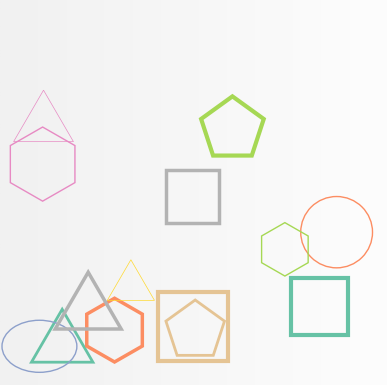[{"shape": "triangle", "thickness": 2, "radius": 0.46, "center": [0.16, 0.105]}, {"shape": "square", "thickness": 3, "radius": 0.36, "center": [0.824, 0.204]}, {"shape": "hexagon", "thickness": 2.5, "radius": 0.41, "center": [0.296, 0.143]}, {"shape": "circle", "thickness": 1, "radius": 0.46, "center": [0.869, 0.397]}, {"shape": "oval", "thickness": 1, "radius": 0.48, "center": [0.102, 0.101]}, {"shape": "hexagon", "thickness": 1, "radius": 0.48, "center": [0.11, 0.574]}, {"shape": "triangle", "thickness": 0.5, "radius": 0.45, "center": [0.112, 0.677]}, {"shape": "hexagon", "thickness": 1, "radius": 0.35, "center": [0.735, 0.352]}, {"shape": "pentagon", "thickness": 3, "radius": 0.42, "center": [0.6, 0.665]}, {"shape": "triangle", "thickness": 0.5, "radius": 0.35, "center": [0.338, 0.255]}, {"shape": "pentagon", "thickness": 2, "radius": 0.4, "center": [0.504, 0.141]}, {"shape": "square", "thickness": 3, "radius": 0.45, "center": [0.498, 0.151]}, {"shape": "triangle", "thickness": 2.5, "radius": 0.49, "center": [0.228, 0.195]}, {"shape": "square", "thickness": 2.5, "radius": 0.35, "center": [0.497, 0.49]}]